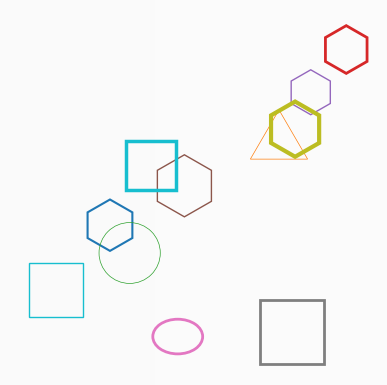[{"shape": "hexagon", "thickness": 1.5, "radius": 0.33, "center": [0.284, 0.415]}, {"shape": "triangle", "thickness": 0.5, "radius": 0.43, "center": [0.72, 0.629]}, {"shape": "circle", "thickness": 0.5, "radius": 0.4, "center": [0.335, 0.343]}, {"shape": "hexagon", "thickness": 2, "radius": 0.31, "center": [0.894, 0.871]}, {"shape": "hexagon", "thickness": 1, "radius": 0.29, "center": [0.802, 0.76]}, {"shape": "hexagon", "thickness": 1, "radius": 0.4, "center": [0.476, 0.517]}, {"shape": "oval", "thickness": 2, "radius": 0.32, "center": [0.459, 0.126]}, {"shape": "square", "thickness": 2, "radius": 0.41, "center": [0.753, 0.138]}, {"shape": "hexagon", "thickness": 3, "radius": 0.36, "center": [0.762, 0.665]}, {"shape": "square", "thickness": 2.5, "radius": 0.32, "center": [0.389, 0.57]}, {"shape": "square", "thickness": 1, "radius": 0.35, "center": [0.144, 0.246]}]